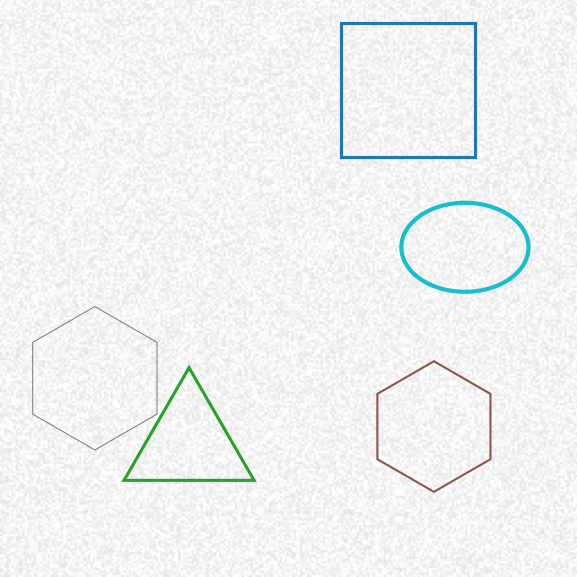[{"shape": "square", "thickness": 1.5, "radius": 0.58, "center": [0.707, 0.843]}, {"shape": "triangle", "thickness": 1.5, "radius": 0.65, "center": [0.327, 0.232]}, {"shape": "hexagon", "thickness": 1, "radius": 0.57, "center": [0.751, 0.261]}, {"shape": "hexagon", "thickness": 0.5, "radius": 0.62, "center": [0.164, 0.344]}, {"shape": "oval", "thickness": 2, "radius": 0.55, "center": [0.805, 0.571]}]